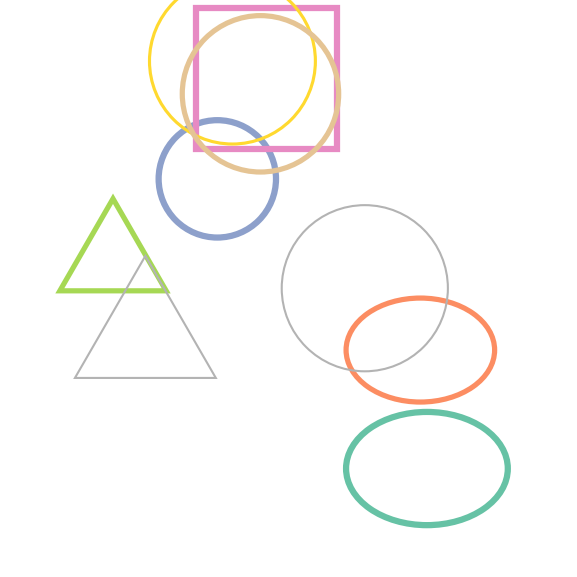[{"shape": "oval", "thickness": 3, "radius": 0.7, "center": [0.739, 0.188]}, {"shape": "oval", "thickness": 2.5, "radius": 0.64, "center": [0.728, 0.393]}, {"shape": "circle", "thickness": 3, "radius": 0.51, "center": [0.376, 0.689]}, {"shape": "square", "thickness": 3, "radius": 0.61, "center": [0.462, 0.863]}, {"shape": "triangle", "thickness": 2.5, "radius": 0.53, "center": [0.196, 0.549]}, {"shape": "circle", "thickness": 1.5, "radius": 0.72, "center": [0.402, 0.893]}, {"shape": "circle", "thickness": 2.5, "radius": 0.68, "center": [0.451, 0.837]}, {"shape": "circle", "thickness": 1, "radius": 0.72, "center": [0.632, 0.5]}, {"shape": "triangle", "thickness": 1, "radius": 0.7, "center": [0.252, 0.415]}]